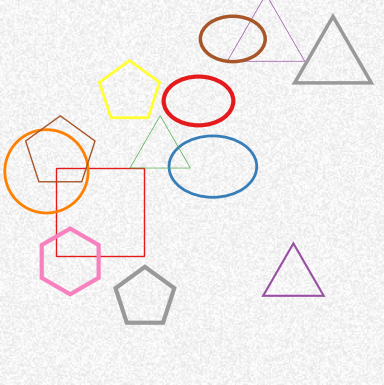[{"shape": "oval", "thickness": 3, "radius": 0.45, "center": [0.516, 0.738]}, {"shape": "square", "thickness": 1, "radius": 0.57, "center": [0.26, 0.449]}, {"shape": "oval", "thickness": 2, "radius": 0.57, "center": [0.553, 0.567]}, {"shape": "triangle", "thickness": 0.5, "radius": 0.45, "center": [0.416, 0.609]}, {"shape": "triangle", "thickness": 0.5, "radius": 0.58, "center": [0.691, 0.899]}, {"shape": "triangle", "thickness": 1.5, "radius": 0.45, "center": [0.762, 0.277]}, {"shape": "circle", "thickness": 2, "radius": 0.54, "center": [0.121, 0.555]}, {"shape": "pentagon", "thickness": 2, "radius": 0.41, "center": [0.336, 0.761]}, {"shape": "pentagon", "thickness": 1, "radius": 0.47, "center": [0.157, 0.604]}, {"shape": "oval", "thickness": 2.5, "radius": 0.42, "center": [0.605, 0.899]}, {"shape": "hexagon", "thickness": 3, "radius": 0.43, "center": [0.182, 0.321]}, {"shape": "pentagon", "thickness": 3, "radius": 0.4, "center": [0.376, 0.227]}, {"shape": "triangle", "thickness": 2.5, "radius": 0.58, "center": [0.865, 0.842]}]